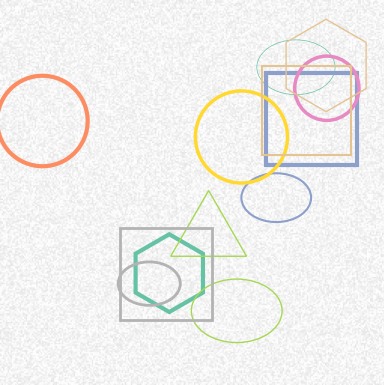[{"shape": "hexagon", "thickness": 3, "radius": 0.5, "center": [0.44, 0.291]}, {"shape": "oval", "thickness": 0.5, "radius": 0.51, "center": [0.769, 0.825]}, {"shape": "circle", "thickness": 3, "radius": 0.59, "center": [0.11, 0.686]}, {"shape": "oval", "thickness": 1.5, "radius": 0.45, "center": [0.718, 0.487]}, {"shape": "square", "thickness": 3, "radius": 0.6, "center": [0.809, 0.692]}, {"shape": "circle", "thickness": 2.5, "radius": 0.42, "center": [0.849, 0.771]}, {"shape": "triangle", "thickness": 1, "radius": 0.57, "center": [0.542, 0.391]}, {"shape": "oval", "thickness": 1, "radius": 0.59, "center": [0.615, 0.193]}, {"shape": "circle", "thickness": 2.5, "radius": 0.6, "center": [0.627, 0.644]}, {"shape": "hexagon", "thickness": 1, "radius": 0.6, "center": [0.847, 0.83]}, {"shape": "square", "thickness": 1.5, "radius": 0.58, "center": [0.796, 0.713]}, {"shape": "square", "thickness": 2, "radius": 0.6, "center": [0.432, 0.289]}, {"shape": "oval", "thickness": 2, "radius": 0.4, "center": [0.388, 0.263]}]